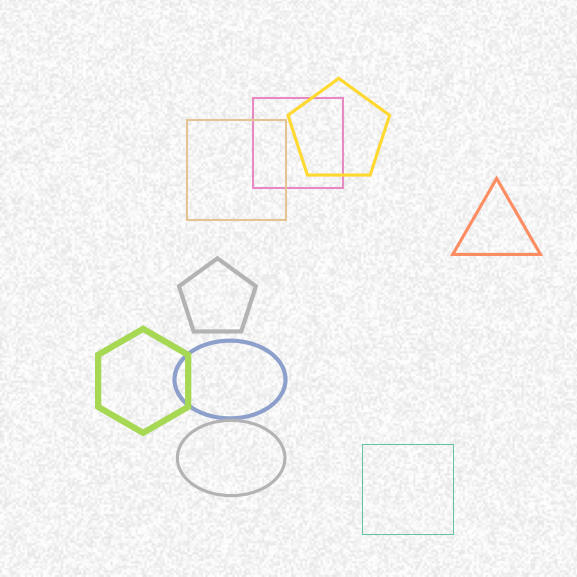[{"shape": "square", "thickness": 0.5, "radius": 0.39, "center": [0.706, 0.152]}, {"shape": "triangle", "thickness": 1.5, "radius": 0.44, "center": [0.86, 0.602]}, {"shape": "oval", "thickness": 2, "radius": 0.48, "center": [0.398, 0.342]}, {"shape": "square", "thickness": 1, "radius": 0.39, "center": [0.516, 0.752]}, {"shape": "hexagon", "thickness": 3, "radius": 0.45, "center": [0.248, 0.34]}, {"shape": "pentagon", "thickness": 1.5, "radius": 0.46, "center": [0.587, 0.771]}, {"shape": "square", "thickness": 1, "radius": 0.43, "center": [0.41, 0.705]}, {"shape": "pentagon", "thickness": 2, "radius": 0.35, "center": [0.377, 0.482]}, {"shape": "oval", "thickness": 1.5, "radius": 0.47, "center": [0.4, 0.206]}]